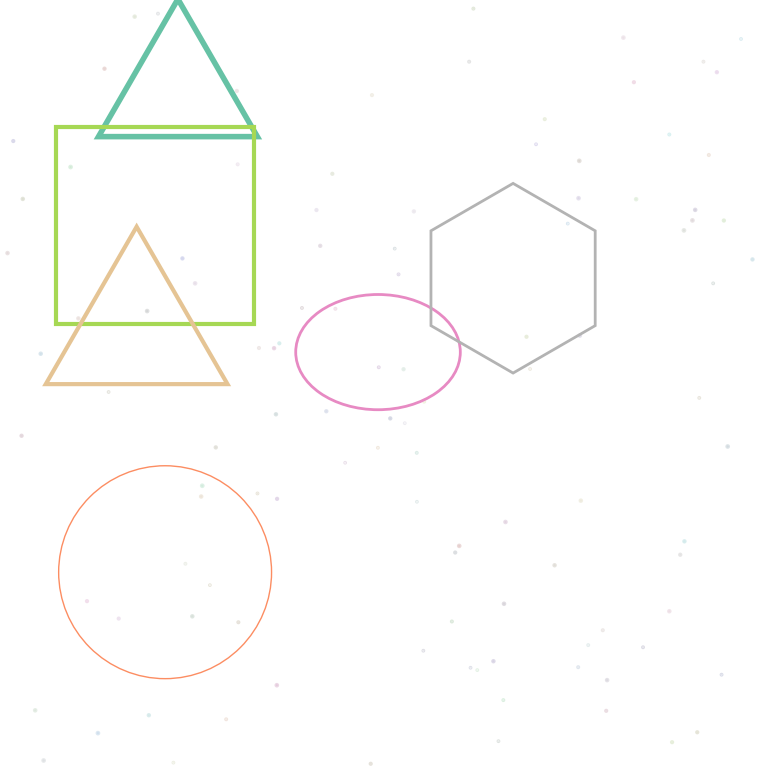[{"shape": "triangle", "thickness": 2, "radius": 0.6, "center": [0.231, 0.882]}, {"shape": "circle", "thickness": 0.5, "radius": 0.69, "center": [0.214, 0.257]}, {"shape": "oval", "thickness": 1, "radius": 0.53, "center": [0.491, 0.543]}, {"shape": "square", "thickness": 1.5, "radius": 0.64, "center": [0.202, 0.707]}, {"shape": "triangle", "thickness": 1.5, "radius": 0.68, "center": [0.177, 0.569]}, {"shape": "hexagon", "thickness": 1, "radius": 0.62, "center": [0.666, 0.639]}]